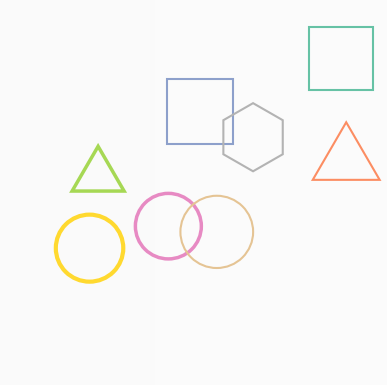[{"shape": "square", "thickness": 1.5, "radius": 0.41, "center": [0.88, 0.847]}, {"shape": "triangle", "thickness": 1.5, "radius": 0.5, "center": [0.893, 0.583]}, {"shape": "square", "thickness": 1.5, "radius": 0.42, "center": [0.517, 0.71]}, {"shape": "circle", "thickness": 2.5, "radius": 0.43, "center": [0.434, 0.413]}, {"shape": "triangle", "thickness": 2.5, "radius": 0.39, "center": [0.253, 0.542]}, {"shape": "circle", "thickness": 3, "radius": 0.44, "center": [0.231, 0.355]}, {"shape": "circle", "thickness": 1.5, "radius": 0.47, "center": [0.559, 0.398]}, {"shape": "hexagon", "thickness": 1.5, "radius": 0.44, "center": [0.653, 0.644]}]